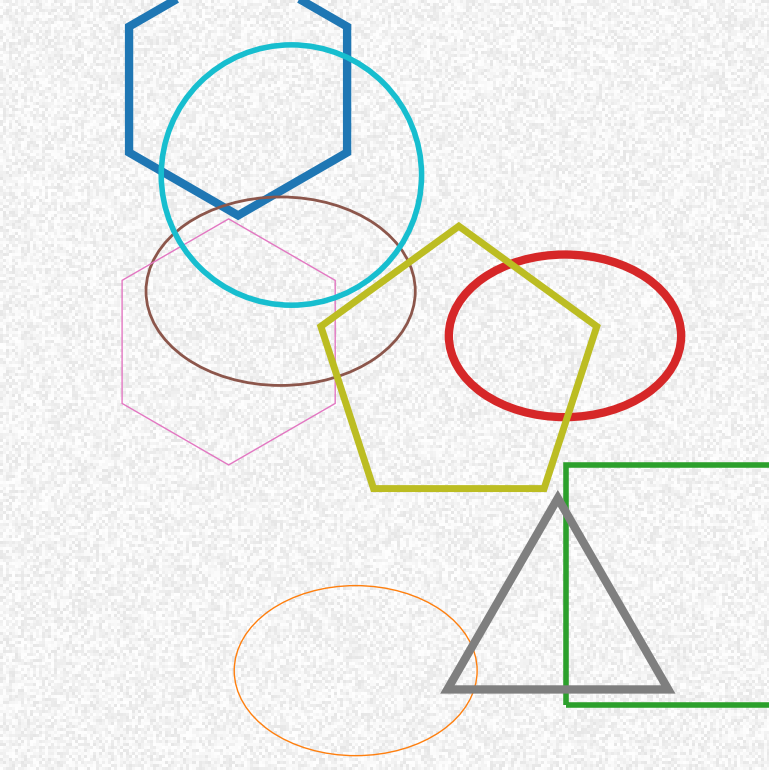[{"shape": "hexagon", "thickness": 3, "radius": 0.82, "center": [0.309, 0.884]}, {"shape": "oval", "thickness": 0.5, "radius": 0.79, "center": [0.462, 0.129]}, {"shape": "square", "thickness": 2, "radius": 0.78, "center": [0.891, 0.24]}, {"shape": "oval", "thickness": 3, "radius": 0.75, "center": [0.734, 0.564]}, {"shape": "oval", "thickness": 1, "radius": 0.87, "center": [0.364, 0.622]}, {"shape": "hexagon", "thickness": 0.5, "radius": 0.8, "center": [0.297, 0.556]}, {"shape": "triangle", "thickness": 3, "radius": 0.83, "center": [0.724, 0.187]}, {"shape": "pentagon", "thickness": 2.5, "radius": 0.94, "center": [0.596, 0.518]}, {"shape": "circle", "thickness": 2, "radius": 0.85, "center": [0.378, 0.773]}]